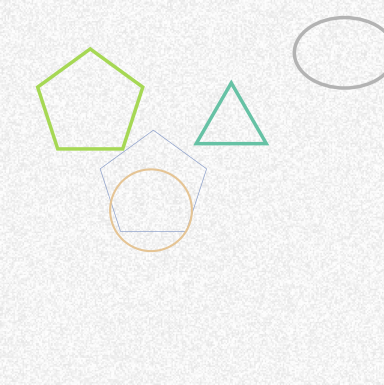[{"shape": "triangle", "thickness": 2.5, "radius": 0.53, "center": [0.601, 0.679]}, {"shape": "pentagon", "thickness": 0.5, "radius": 0.73, "center": [0.398, 0.517]}, {"shape": "pentagon", "thickness": 2.5, "radius": 0.72, "center": [0.234, 0.729]}, {"shape": "circle", "thickness": 1.5, "radius": 0.53, "center": [0.392, 0.454]}, {"shape": "oval", "thickness": 2.5, "radius": 0.65, "center": [0.895, 0.863]}]